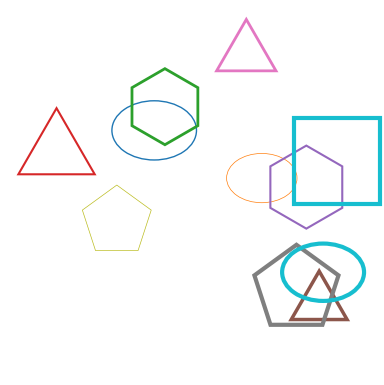[{"shape": "oval", "thickness": 1, "radius": 0.55, "center": [0.401, 0.661]}, {"shape": "oval", "thickness": 0.5, "radius": 0.46, "center": [0.68, 0.537]}, {"shape": "hexagon", "thickness": 2, "radius": 0.49, "center": [0.428, 0.723]}, {"shape": "triangle", "thickness": 1.5, "radius": 0.57, "center": [0.147, 0.605]}, {"shape": "hexagon", "thickness": 1.5, "radius": 0.54, "center": [0.796, 0.514]}, {"shape": "triangle", "thickness": 2.5, "radius": 0.42, "center": [0.829, 0.212]}, {"shape": "triangle", "thickness": 2, "radius": 0.45, "center": [0.64, 0.861]}, {"shape": "pentagon", "thickness": 3, "radius": 0.57, "center": [0.77, 0.249]}, {"shape": "pentagon", "thickness": 0.5, "radius": 0.47, "center": [0.303, 0.425]}, {"shape": "square", "thickness": 3, "radius": 0.56, "center": [0.875, 0.582]}, {"shape": "oval", "thickness": 3, "radius": 0.53, "center": [0.839, 0.293]}]